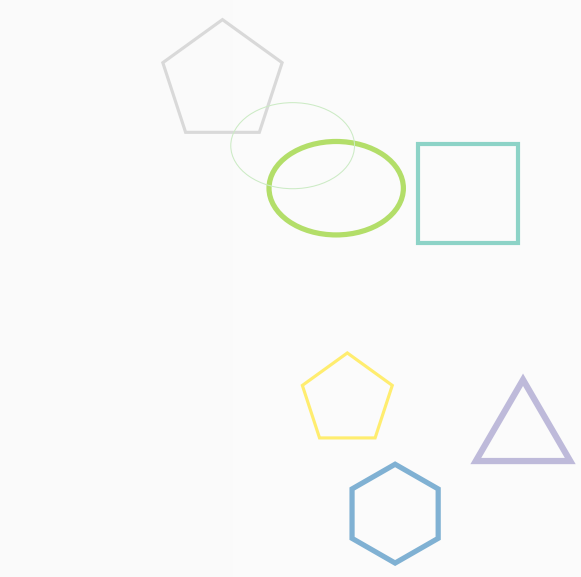[{"shape": "square", "thickness": 2, "radius": 0.43, "center": [0.806, 0.664]}, {"shape": "triangle", "thickness": 3, "radius": 0.47, "center": [0.9, 0.248]}, {"shape": "hexagon", "thickness": 2.5, "radius": 0.43, "center": [0.68, 0.11]}, {"shape": "oval", "thickness": 2.5, "radius": 0.58, "center": [0.578, 0.673]}, {"shape": "pentagon", "thickness": 1.5, "radius": 0.54, "center": [0.383, 0.857]}, {"shape": "oval", "thickness": 0.5, "radius": 0.53, "center": [0.503, 0.747]}, {"shape": "pentagon", "thickness": 1.5, "radius": 0.41, "center": [0.598, 0.307]}]